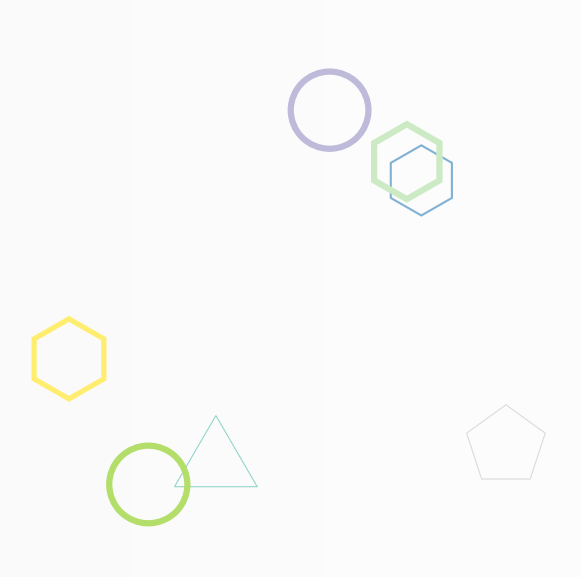[{"shape": "triangle", "thickness": 0.5, "radius": 0.41, "center": [0.371, 0.197]}, {"shape": "circle", "thickness": 3, "radius": 0.33, "center": [0.567, 0.808]}, {"shape": "hexagon", "thickness": 1, "radius": 0.3, "center": [0.725, 0.687]}, {"shape": "circle", "thickness": 3, "radius": 0.34, "center": [0.255, 0.16]}, {"shape": "pentagon", "thickness": 0.5, "radius": 0.36, "center": [0.87, 0.227]}, {"shape": "hexagon", "thickness": 3, "radius": 0.32, "center": [0.7, 0.719]}, {"shape": "hexagon", "thickness": 2.5, "radius": 0.35, "center": [0.119, 0.378]}]